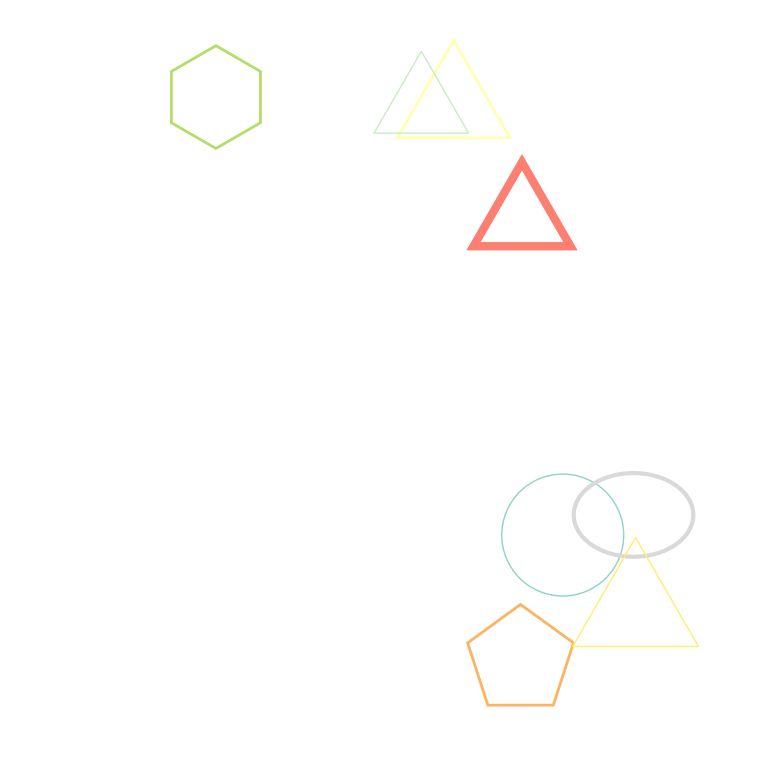[{"shape": "circle", "thickness": 0.5, "radius": 0.4, "center": [0.731, 0.305]}, {"shape": "triangle", "thickness": 1, "radius": 0.42, "center": [0.589, 0.863]}, {"shape": "triangle", "thickness": 3, "radius": 0.36, "center": [0.678, 0.717]}, {"shape": "pentagon", "thickness": 1, "radius": 0.36, "center": [0.676, 0.143]}, {"shape": "hexagon", "thickness": 1, "radius": 0.33, "center": [0.28, 0.874]}, {"shape": "oval", "thickness": 1.5, "radius": 0.39, "center": [0.823, 0.331]}, {"shape": "triangle", "thickness": 0.5, "radius": 0.35, "center": [0.547, 0.862]}, {"shape": "triangle", "thickness": 0.5, "radius": 0.47, "center": [0.825, 0.208]}]